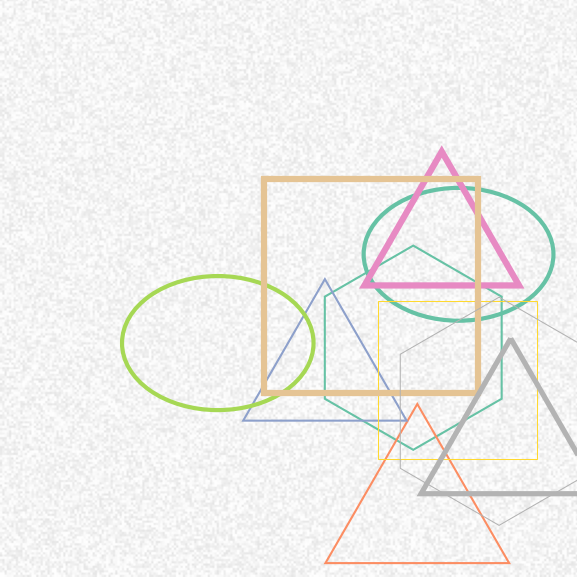[{"shape": "oval", "thickness": 2, "radius": 0.82, "center": [0.794, 0.559]}, {"shape": "hexagon", "thickness": 1, "radius": 0.88, "center": [0.716, 0.397]}, {"shape": "triangle", "thickness": 1, "radius": 0.92, "center": [0.723, 0.116]}, {"shape": "triangle", "thickness": 1, "radius": 0.82, "center": [0.563, 0.352]}, {"shape": "triangle", "thickness": 3, "radius": 0.77, "center": [0.765, 0.582]}, {"shape": "oval", "thickness": 2, "radius": 0.83, "center": [0.377, 0.405]}, {"shape": "square", "thickness": 0.5, "radius": 0.68, "center": [0.792, 0.341]}, {"shape": "square", "thickness": 3, "radius": 0.93, "center": [0.642, 0.504]}, {"shape": "hexagon", "thickness": 0.5, "radius": 0.99, "center": [0.864, 0.287]}, {"shape": "triangle", "thickness": 2.5, "radius": 0.9, "center": [0.884, 0.234]}]